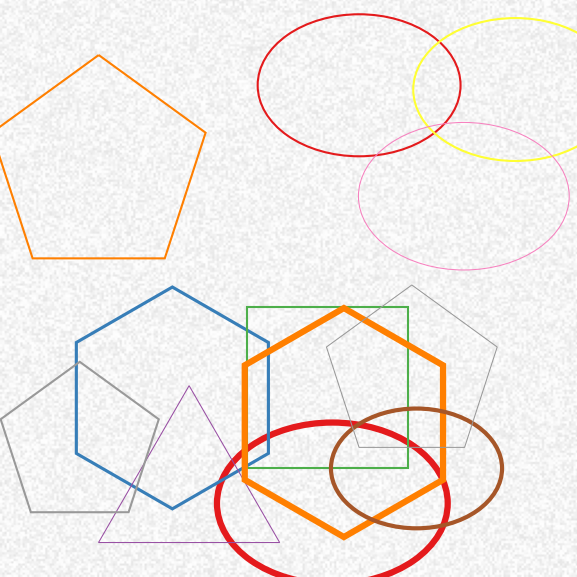[{"shape": "oval", "thickness": 1, "radius": 0.88, "center": [0.622, 0.851]}, {"shape": "oval", "thickness": 3, "radius": 1.0, "center": [0.575, 0.128]}, {"shape": "hexagon", "thickness": 1.5, "radius": 0.96, "center": [0.298, 0.31]}, {"shape": "square", "thickness": 1, "radius": 0.7, "center": [0.567, 0.328]}, {"shape": "triangle", "thickness": 0.5, "radius": 0.91, "center": [0.327, 0.15]}, {"shape": "pentagon", "thickness": 1, "radius": 0.97, "center": [0.171, 0.709]}, {"shape": "hexagon", "thickness": 3, "radius": 0.99, "center": [0.595, 0.267]}, {"shape": "oval", "thickness": 1, "radius": 0.88, "center": [0.892, 0.844]}, {"shape": "oval", "thickness": 2, "radius": 0.74, "center": [0.721, 0.188]}, {"shape": "oval", "thickness": 0.5, "radius": 0.91, "center": [0.803, 0.659]}, {"shape": "pentagon", "thickness": 1, "radius": 0.72, "center": [0.138, 0.229]}, {"shape": "pentagon", "thickness": 0.5, "radius": 0.78, "center": [0.713, 0.35]}]